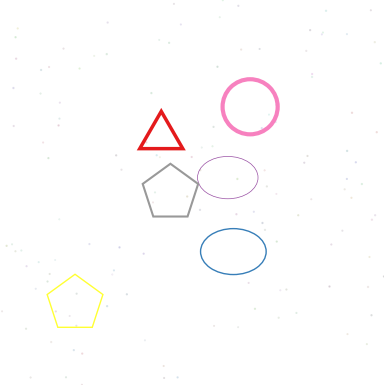[{"shape": "triangle", "thickness": 2.5, "radius": 0.32, "center": [0.419, 0.646]}, {"shape": "oval", "thickness": 1, "radius": 0.43, "center": [0.606, 0.347]}, {"shape": "oval", "thickness": 0.5, "radius": 0.39, "center": [0.592, 0.539]}, {"shape": "pentagon", "thickness": 1, "radius": 0.38, "center": [0.195, 0.211]}, {"shape": "circle", "thickness": 3, "radius": 0.36, "center": [0.65, 0.723]}, {"shape": "pentagon", "thickness": 1.5, "radius": 0.38, "center": [0.443, 0.499]}]